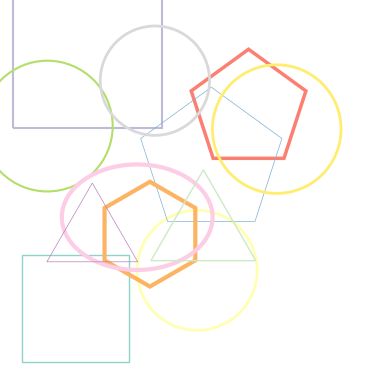[{"shape": "square", "thickness": 1, "radius": 0.69, "center": [0.196, 0.198]}, {"shape": "circle", "thickness": 2, "radius": 0.78, "center": [0.512, 0.298]}, {"shape": "square", "thickness": 1.5, "radius": 0.96, "center": [0.227, 0.86]}, {"shape": "pentagon", "thickness": 2.5, "radius": 0.78, "center": [0.646, 0.715]}, {"shape": "pentagon", "thickness": 0.5, "radius": 0.96, "center": [0.549, 0.581]}, {"shape": "hexagon", "thickness": 3, "radius": 0.68, "center": [0.389, 0.392]}, {"shape": "circle", "thickness": 1.5, "radius": 0.85, "center": [0.123, 0.673]}, {"shape": "oval", "thickness": 3, "radius": 0.98, "center": [0.356, 0.436]}, {"shape": "circle", "thickness": 2, "radius": 0.71, "center": [0.402, 0.79]}, {"shape": "triangle", "thickness": 0.5, "radius": 0.68, "center": [0.24, 0.388]}, {"shape": "triangle", "thickness": 1, "radius": 0.79, "center": [0.528, 0.402]}, {"shape": "circle", "thickness": 2, "radius": 0.84, "center": [0.719, 0.665]}]